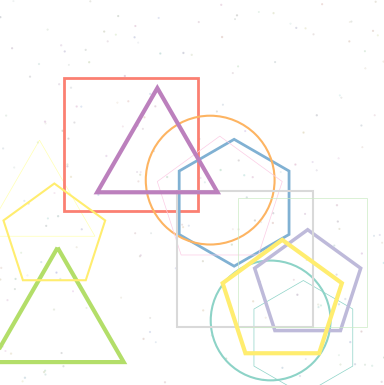[{"shape": "hexagon", "thickness": 0.5, "radius": 0.74, "center": [0.788, 0.123]}, {"shape": "circle", "thickness": 1.5, "radius": 0.78, "center": [0.703, 0.168]}, {"shape": "triangle", "thickness": 0.5, "radius": 0.83, "center": [0.103, 0.47]}, {"shape": "pentagon", "thickness": 2.5, "radius": 0.72, "center": [0.799, 0.258]}, {"shape": "square", "thickness": 2, "radius": 0.87, "center": [0.34, 0.624]}, {"shape": "hexagon", "thickness": 2, "radius": 0.82, "center": [0.608, 0.473]}, {"shape": "circle", "thickness": 1.5, "radius": 0.84, "center": [0.546, 0.532]}, {"shape": "triangle", "thickness": 3, "radius": 0.99, "center": [0.15, 0.159]}, {"shape": "pentagon", "thickness": 0.5, "radius": 0.85, "center": [0.571, 0.476]}, {"shape": "square", "thickness": 1.5, "radius": 0.89, "center": [0.636, 0.328]}, {"shape": "triangle", "thickness": 3, "radius": 0.9, "center": [0.409, 0.591]}, {"shape": "square", "thickness": 0.5, "radius": 0.83, "center": [0.785, 0.319]}, {"shape": "pentagon", "thickness": 1.5, "radius": 0.69, "center": [0.141, 0.384]}, {"shape": "pentagon", "thickness": 3, "radius": 0.81, "center": [0.733, 0.214]}]